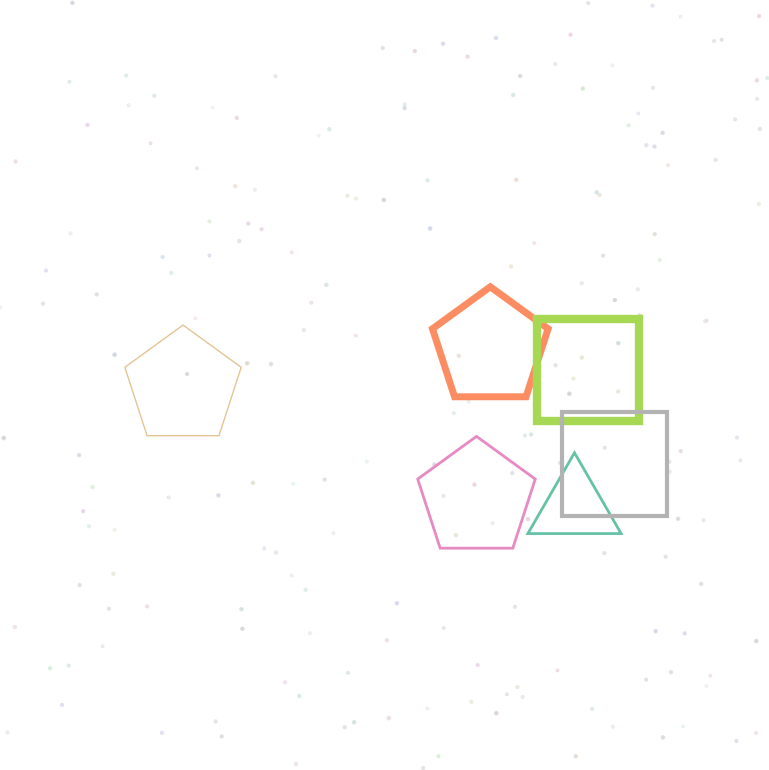[{"shape": "triangle", "thickness": 1, "radius": 0.35, "center": [0.746, 0.342]}, {"shape": "pentagon", "thickness": 2.5, "radius": 0.39, "center": [0.637, 0.549]}, {"shape": "pentagon", "thickness": 1, "radius": 0.4, "center": [0.619, 0.353]}, {"shape": "square", "thickness": 3, "radius": 0.33, "center": [0.763, 0.52]}, {"shape": "pentagon", "thickness": 0.5, "radius": 0.4, "center": [0.238, 0.498]}, {"shape": "square", "thickness": 1.5, "radius": 0.34, "center": [0.798, 0.397]}]